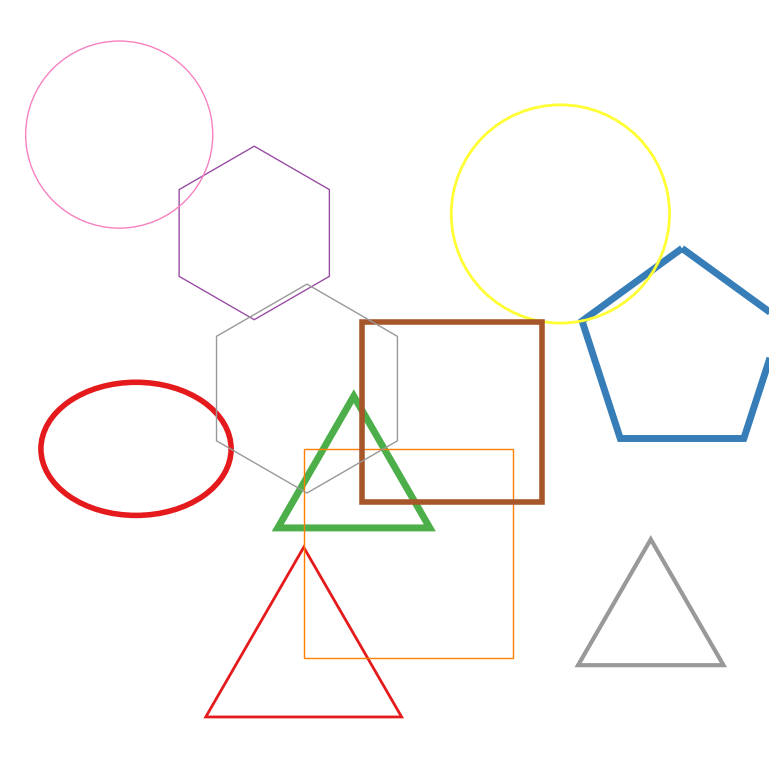[{"shape": "triangle", "thickness": 1, "radius": 0.73, "center": [0.394, 0.142]}, {"shape": "oval", "thickness": 2, "radius": 0.62, "center": [0.177, 0.417]}, {"shape": "pentagon", "thickness": 2.5, "radius": 0.68, "center": [0.886, 0.541]}, {"shape": "triangle", "thickness": 2.5, "radius": 0.57, "center": [0.459, 0.371]}, {"shape": "hexagon", "thickness": 0.5, "radius": 0.56, "center": [0.33, 0.697]}, {"shape": "square", "thickness": 0.5, "radius": 0.68, "center": [0.53, 0.281]}, {"shape": "circle", "thickness": 1, "radius": 0.71, "center": [0.728, 0.722]}, {"shape": "square", "thickness": 2, "radius": 0.58, "center": [0.587, 0.465]}, {"shape": "circle", "thickness": 0.5, "radius": 0.61, "center": [0.155, 0.825]}, {"shape": "hexagon", "thickness": 0.5, "radius": 0.68, "center": [0.399, 0.495]}, {"shape": "triangle", "thickness": 1.5, "radius": 0.55, "center": [0.845, 0.191]}]